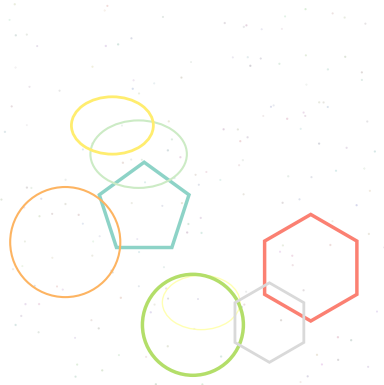[{"shape": "pentagon", "thickness": 2.5, "radius": 0.61, "center": [0.374, 0.456]}, {"shape": "oval", "thickness": 1, "radius": 0.5, "center": [0.523, 0.214]}, {"shape": "hexagon", "thickness": 2.5, "radius": 0.69, "center": [0.807, 0.305]}, {"shape": "circle", "thickness": 1.5, "radius": 0.72, "center": [0.169, 0.371]}, {"shape": "circle", "thickness": 2.5, "radius": 0.66, "center": [0.501, 0.156]}, {"shape": "hexagon", "thickness": 2, "radius": 0.52, "center": [0.7, 0.162]}, {"shape": "oval", "thickness": 1.5, "radius": 0.63, "center": [0.36, 0.6]}, {"shape": "oval", "thickness": 2, "radius": 0.53, "center": [0.292, 0.674]}]